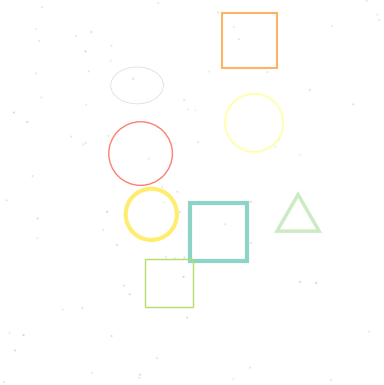[{"shape": "square", "thickness": 3, "radius": 0.38, "center": [0.568, 0.397]}, {"shape": "circle", "thickness": 1.5, "radius": 0.38, "center": [0.66, 0.681]}, {"shape": "circle", "thickness": 1, "radius": 0.41, "center": [0.365, 0.601]}, {"shape": "square", "thickness": 1.5, "radius": 0.36, "center": [0.648, 0.895]}, {"shape": "square", "thickness": 1, "radius": 0.31, "center": [0.44, 0.264]}, {"shape": "oval", "thickness": 0.5, "radius": 0.34, "center": [0.356, 0.778]}, {"shape": "triangle", "thickness": 2.5, "radius": 0.32, "center": [0.774, 0.431]}, {"shape": "circle", "thickness": 3, "radius": 0.33, "center": [0.393, 0.443]}]